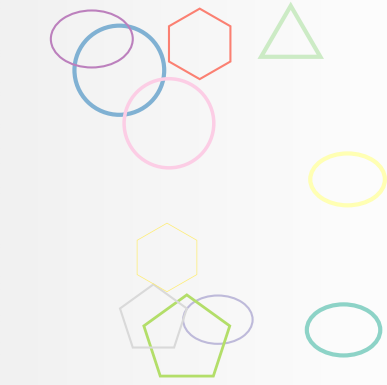[{"shape": "oval", "thickness": 3, "radius": 0.47, "center": [0.887, 0.143]}, {"shape": "oval", "thickness": 3, "radius": 0.48, "center": [0.897, 0.534]}, {"shape": "oval", "thickness": 1.5, "radius": 0.45, "center": [0.562, 0.17]}, {"shape": "hexagon", "thickness": 1.5, "radius": 0.46, "center": [0.515, 0.886]}, {"shape": "circle", "thickness": 3, "radius": 0.58, "center": [0.308, 0.818]}, {"shape": "pentagon", "thickness": 2, "radius": 0.58, "center": [0.482, 0.117]}, {"shape": "circle", "thickness": 2.5, "radius": 0.58, "center": [0.436, 0.68]}, {"shape": "pentagon", "thickness": 1.5, "radius": 0.45, "center": [0.396, 0.171]}, {"shape": "oval", "thickness": 1.5, "radius": 0.53, "center": [0.237, 0.899]}, {"shape": "triangle", "thickness": 3, "radius": 0.44, "center": [0.75, 0.897]}, {"shape": "hexagon", "thickness": 0.5, "radius": 0.45, "center": [0.431, 0.331]}]